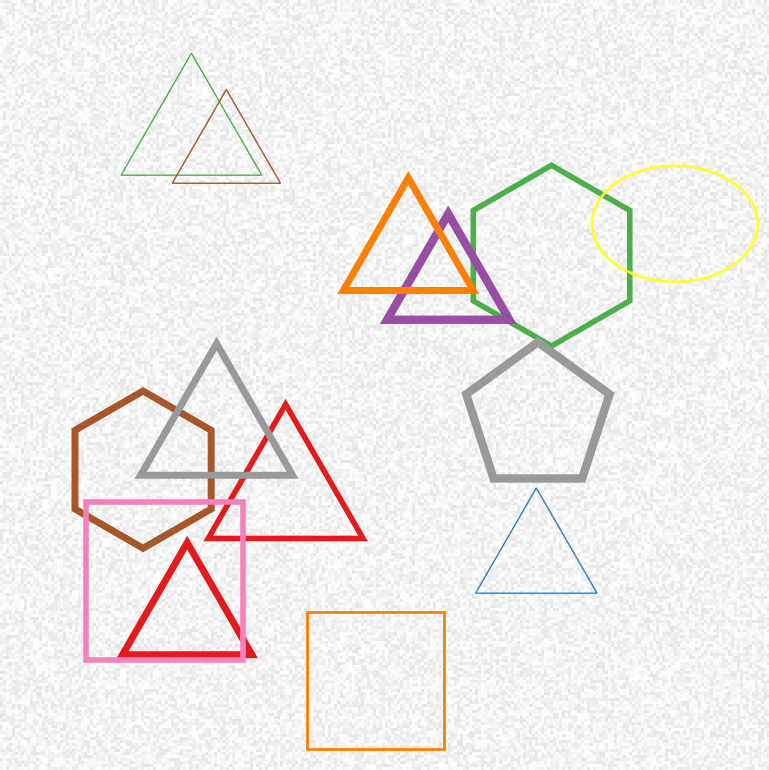[{"shape": "triangle", "thickness": 2, "radius": 0.58, "center": [0.371, 0.359]}, {"shape": "triangle", "thickness": 2.5, "radius": 0.48, "center": [0.243, 0.198]}, {"shape": "triangle", "thickness": 0.5, "radius": 0.46, "center": [0.697, 0.275]}, {"shape": "triangle", "thickness": 0.5, "radius": 0.53, "center": [0.249, 0.825]}, {"shape": "hexagon", "thickness": 2, "radius": 0.59, "center": [0.716, 0.668]}, {"shape": "triangle", "thickness": 3, "radius": 0.46, "center": [0.582, 0.631]}, {"shape": "square", "thickness": 1, "radius": 0.45, "center": [0.487, 0.116]}, {"shape": "triangle", "thickness": 2.5, "radius": 0.49, "center": [0.53, 0.671]}, {"shape": "oval", "thickness": 1, "radius": 0.54, "center": [0.877, 0.709]}, {"shape": "triangle", "thickness": 0.5, "radius": 0.41, "center": [0.294, 0.803]}, {"shape": "hexagon", "thickness": 2.5, "radius": 0.51, "center": [0.186, 0.39]}, {"shape": "square", "thickness": 2, "radius": 0.51, "center": [0.213, 0.245]}, {"shape": "triangle", "thickness": 2.5, "radius": 0.57, "center": [0.281, 0.44]}, {"shape": "pentagon", "thickness": 3, "radius": 0.49, "center": [0.699, 0.458]}]